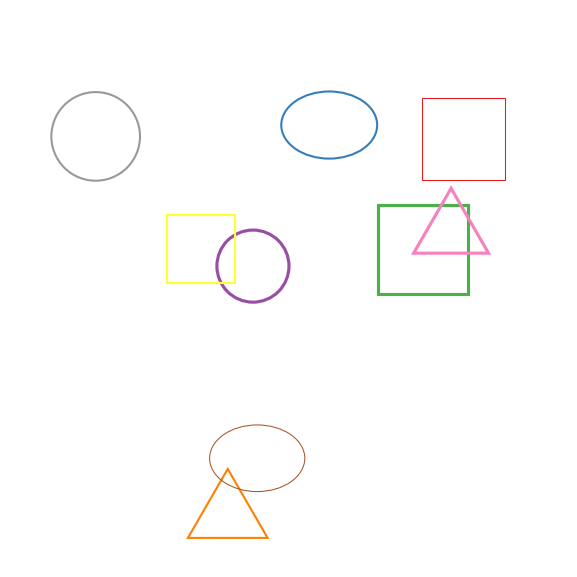[{"shape": "square", "thickness": 0.5, "radius": 0.36, "center": [0.802, 0.759]}, {"shape": "oval", "thickness": 1, "radius": 0.42, "center": [0.57, 0.783]}, {"shape": "square", "thickness": 1.5, "radius": 0.39, "center": [0.733, 0.567]}, {"shape": "circle", "thickness": 1.5, "radius": 0.31, "center": [0.438, 0.538]}, {"shape": "triangle", "thickness": 1, "radius": 0.4, "center": [0.394, 0.107]}, {"shape": "square", "thickness": 1, "radius": 0.3, "center": [0.348, 0.568]}, {"shape": "oval", "thickness": 0.5, "radius": 0.41, "center": [0.445, 0.206]}, {"shape": "triangle", "thickness": 1.5, "radius": 0.37, "center": [0.781, 0.598]}, {"shape": "circle", "thickness": 1, "radius": 0.38, "center": [0.166, 0.763]}]